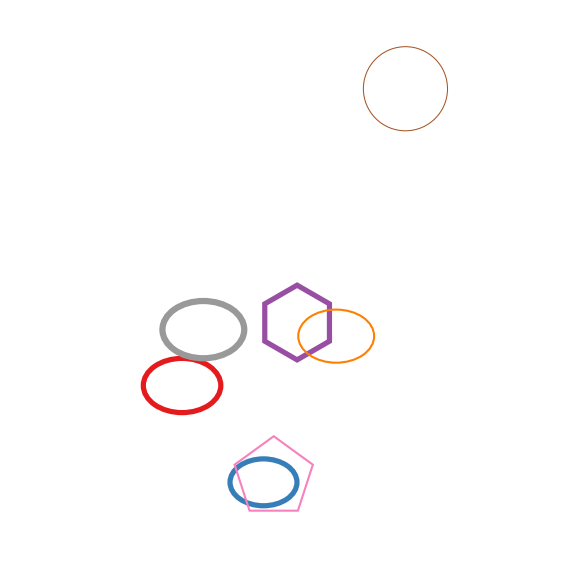[{"shape": "oval", "thickness": 2.5, "radius": 0.34, "center": [0.315, 0.332]}, {"shape": "oval", "thickness": 2.5, "radius": 0.29, "center": [0.456, 0.164]}, {"shape": "hexagon", "thickness": 2.5, "radius": 0.32, "center": [0.514, 0.441]}, {"shape": "oval", "thickness": 1, "radius": 0.33, "center": [0.582, 0.417]}, {"shape": "circle", "thickness": 0.5, "radius": 0.36, "center": [0.702, 0.845]}, {"shape": "pentagon", "thickness": 1, "radius": 0.36, "center": [0.474, 0.172]}, {"shape": "oval", "thickness": 3, "radius": 0.35, "center": [0.352, 0.428]}]